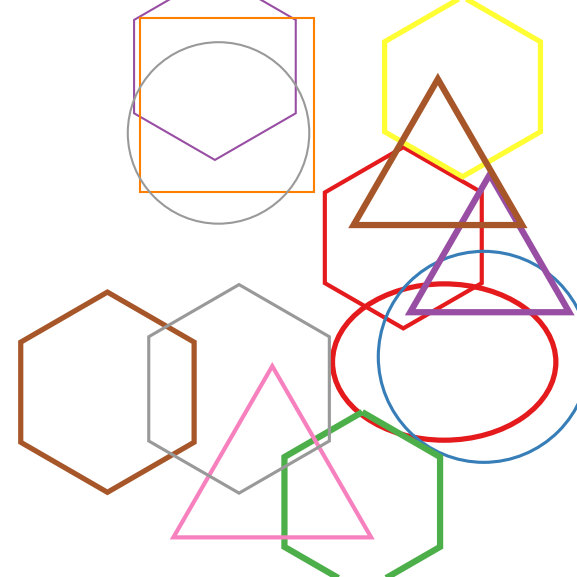[{"shape": "oval", "thickness": 2.5, "radius": 0.97, "center": [0.769, 0.372]}, {"shape": "hexagon", "thickness": 2, "radius": 0.78, "center": [0.698, 0.587]}, {"shape": "circle", "thickness": 1.5, "radius": 0.91, "center": [0.838, 0.381]}, {"shape": "hexagon", "thickness": 3, "radius": 0.78, "center": [0.627, 0.13]}, {"shape": "triangle", "thickness": 3, "radius": 0.79, "center": [0.848, 0.538]}, {"shape": "hexagon", "thickness": 1, "radius": 0.81, "center": [0.372, 0.884]}, {"shape": "square", "thickness": 1, "radius": 0.75, "center": [0.394, 0.817]}, {"shape": "hexagon", "thickness": 2.5, "radius": 0.78, "center": [0.801, 0.849]}, {"shape": "triangle", "thickness": 3, "radius": 0.84, "center": [0.758, 0.694]}, {"shape": "hexagon", "thickness": 2.5, "radius": 0.87, "center": [0.186, 0.32]}, {"shape": "triangle", "thickness": 2, "radius": 0.99, "center": [0.471, 0.167]}, {"shape": "circle", "thickness": 1, "radius": 0.79, "center": [0.378, 0.769]}, {"shape": "hexagon", "thickness": 1.5, "radius": 0.9, "center": [0.414, 0.326]}]